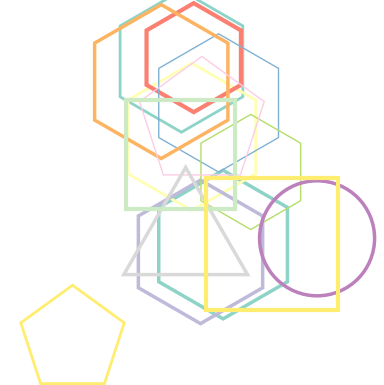[{"shape": "hexagon", "thickness": 2.5, "radius": 0.96, "center": [0.579, 0.365]}, {"shape": "hexagon", "thickness": 2, "radius": 0.92, "center": [0.471, 0.841]}, {"shape": "hexagon", "thickness": 2, "radius": 0.96, "center": [0.498, 0.644]}, {"shape": "hexagon", "thickness": 2.5, "radius": 0.93, "center": [0.521, 0.346]}, {"shape": "hexagon", "thickness": 3, "radius": 0.71, "center": [0.503, 0.85]}, {"shape": "hexagon", "thickness": 1, "radius": 0.9, "center": [0.568, 0.733]}, {"shape": "hexagon", "thickness": 2.5, "radius": 1.0, "center": [0.419, 0.788]}, {"shape": "hexagon", "thickness": 1, "radius": 0.75, "center": [0.651, 0.553]}, {"shape": "pentagon", "thickness": 1, "radius": 0.85, "center": [0.524, 0.683]}, {"shape": "triangle", "thickness": 2.5, "radius": 0.93, "center": [0.482, 0.38]}, {"shape": "circle", "thickness": 2.5, "radius": 0.75, "center": [0.824, 0.381]}, {"shape": "square", "thickness": 3, "radius": 0.71, "center": [0.47, 0.599]}, {"shape": "pentagon", "thickness": 2, "radius": 0.71, "center": [0.188, 0.118]}, {"shape": "square", "thickness": 3, "radius": 0.86, "center": [0.707, 0.366]}]